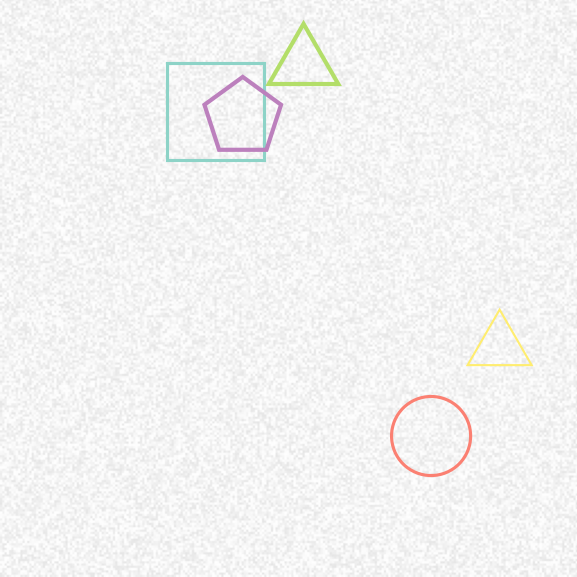[{"shape": "square", "thickness": 1.5, "radius": 0.42, "center": [0.373, 0.806]}, {"shape": "circle", "thickness": 1.5, "radius": 0.34, "center": [0.746, 0.244]}, {"shape": "triangle", "thickness": 2, "radius": 0.35, "center": [0.526, 0.888]}, {"shape": "pentagon", "thickness": 2, "radius": 0.35, "center": [0.42, 0.796]}, {"shape": "triangle", "thickness": 1, "radius": 0.32, "center": [0.865, 0.399]}]